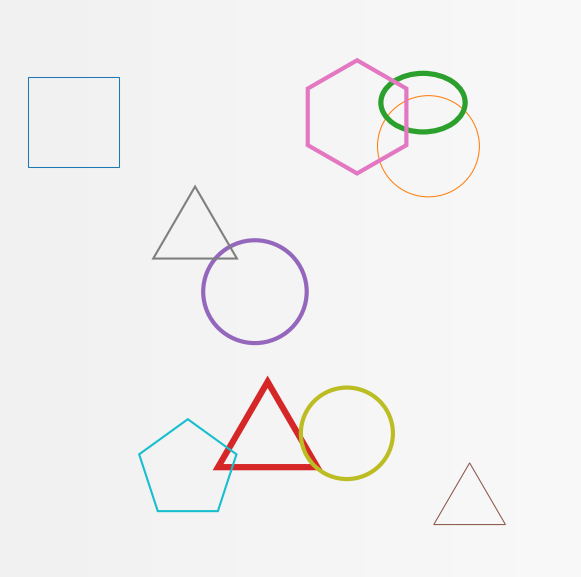[{"shape": "square", "thickness": 0.5, "radius": 0.39, "center": [0.127, 0.788]}, {"shape": "circle", "thickness": 0.5, "radius": 0.44, "center": [0.737, 0.746]}, {"shape": "oval", "thickness": 2.5, "radius": 0.36, "center": [0.728, 0.821]}, {"shape": "triangle", "thickness": 3, "radius": 0.49, "center": [0.46, 0.239]}, {"shape": "circle", "thickness": 2, "radius": 0.45, "center": [0.439, 0.494]}, {"shape": "triangle", "thickness": 0.5, "radius": 0.36, "center": [0.808, 0.126]}, {"shape": "hexagon", "thickness": 2, "radius": 0.49, "center": [0.614, 0.797]}, {"shape": "triangle", "thickness": 1, "radius": 0.42, "center": [0.336, 0.593]}, {"shape": "circle", "thickness": 2, "radius": 0.4, "center": [0.597, 0.249]}, {"shape": "pentagon", "thickness": 1, "radius": 0.44, "center": [0.323, 0.185]}]